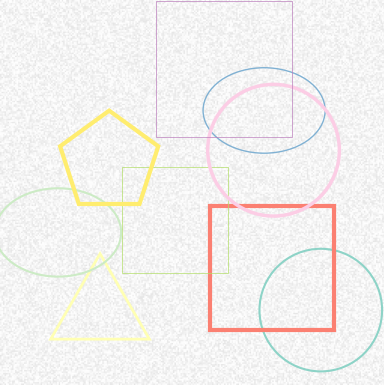[{"shape": "circle", "thickness": 1.5, "radius": 0.8, "center": [0.833, 0.195]}, {"shape": "triangle", "thickness": 2, "radius": 0.74, "center": [0.26, 0.193]}, {"shape": "square", "thickness": 3, "radius": 0.81, "center": [0.707, 0.303]}, {"shape": "oval", "thickness": 1, "radius": 0.79, "center": [0.686, 0.713]}, {"shape": "square", "thickness": 0.5, "radius": 0.68, "center": [0.455, 0.428]}, {"shape": "circle", "thickness": 2.5, "radius": 0.86, "center": [0.71, 0.61]}, {"shape": "square", "thickness": 0.5, "radius": 0.88, "center": [0.581, 0.821]}, {"shape": "oval", "thickness": 1.5, "radius": 0.82, "center": [0.151, 0.396]}, {"shape": "pentagon", "thickness": 3, "radius": 0.67, "center": [0.284, 0.579]}]